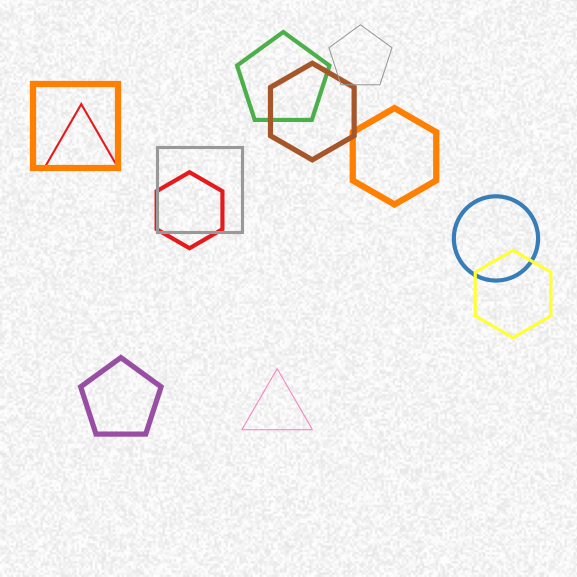[{"shape": "hexagon", "thickness": 2, "radius": 0.33, "center": [0.328, 0.635]}, {"shape": "triangle", "thickness": 1, "radius": 0.38, "center": [0.141, 0.743]}, {"shape": "circle", "thickness": 2, "radius": 0.36, "center": [0.859, 0.586]}, {"shape": "pentagon", "thickness": 2, "radius": 0.42, "center": [0.491, 0.86]}, {"shape": "pentagon", "thickness": 2.5, "radius": 0.37, "center": [0.209, 0.307]}, {"shape": "hexagon", "thickness": 3, "radius": 0.42, "center": [0.683, 0.728]}, {"shape": "square", "thickness": 3, "radius": 0.37, "center": [0.131, 0.781]}, {"shape": "hexagon", "thickness": 1.5, "radius": 0.38, "center": [0.888, 0.49]}, {"shape": "hexagon", "thickness": 2.5, "radius": 0.42, "center": [0.541, 0.806]}, {"shape": "triangle", "thickness": 0.5, "radius": 0.35, "center": [0.48, 0.29]}, {"shape": "square", "thickness": 1.5, "radius": 0.36, "center": [0.345, 0.671]}, {"shape": "pentagon", "thickness": 0.5, "radius": 0.29, "center": [0.624, 0.899]}]